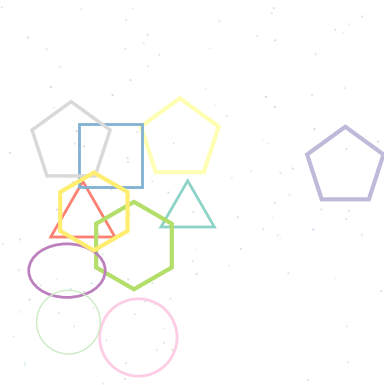[{"shape": "triangle", "thickness": 2, "radius": 0.4, "center": [0.487, 0.45]}, {"shape": "pentagon", "thickness": 3, "radius": 0.53, "center": [0.467, 0.639]}, {"shape": "pentagon", "thickness": 3, "radius": 0.52, "center": [0.897, 0.567]}, {"shape": "triangle", "thickness": 2, "radius": 0.48, "center": [0.215, 0.433]}, {"shape": "square", "thickness": 2, "radius": 0.41, "center": [0.287, 0.596]}, {"shape": "hexagon", "thickness": 3, "radius": 0.57, "center": [0.348, 0.362]}, {"shape": "circle", "thickness": 2, "radius": 0.5, "center": [0.359, 0.123]}, {"shape": "pentagon", "thickness": 2.5, "radius": 0.53, "center": [0.185, 0.629]}, {"shape": "oval", "thickness": 2, "radius": 0.5, "center": [0.174, 0.297]}, {"shape": "circle", "thickness": 1, "radius": 0.41, "center": [0.178, 0.163]}, {"shape": "hexagon", "thickness": 3, "radius": 0.5, "center": [0.244, 0.451]}]